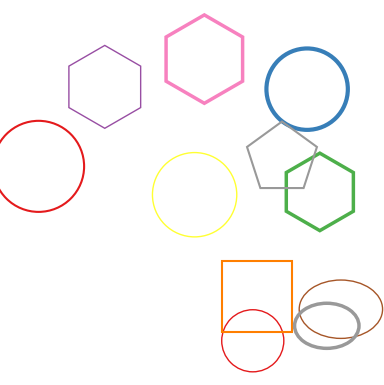[{"shape": "circle", "thickness": 1.5, "radius": 0.59, "center": [0.1, 0.568]}, {"shape": "circle", "thickness": 1, "radius": 0.4, "center": [0.657, 0.115]}, {"shape": "circle", "thickness": 3, "radius": 0.53, "center": [0.798, 0.768]}, {"shape": "hexagon", "thickness": 2.5, "radius": 0.5, "center": [0.831, 0.502]}, {"shape": "hexagon", "thickness": 1, "radius": 0.54, "center": [0.272, 0.774]}, {"shape": "square", "thickness": 1.5, "radius": 0.46, "center": [0.668, 0.23]}, {"shape": "circle", "thickness": 1, "radius": 0.55, "center": [0.505, 0.494]}, {"shape": "oval", "thickness": 1, "radius": 0.54, "center": [0.885, 0.197]}, {"shape": "hexagon", "thickness": 2.5, "radius": 0.57, "center": [0.531, 0.846]}, {"shape": "oval", "thickness": 2.5, "radius": 0.42, "center": [0.849, 0.154]}, {"shape": "pentagon", "thickness": 1.5, "radius": 0.48, "center": [0.732, 0.589]}]